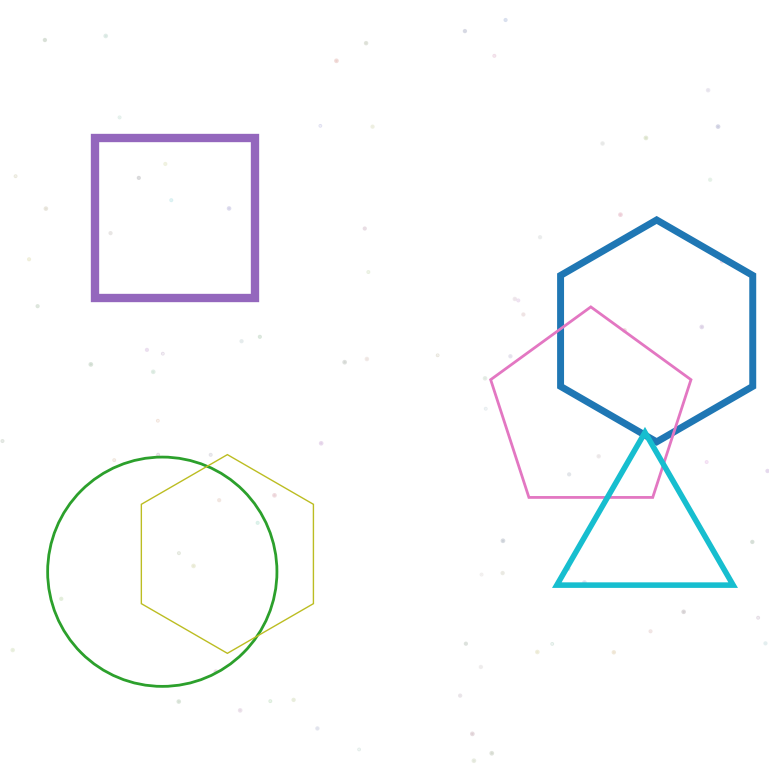[{"shape": "hexagon", "thickness": 2.5, "radius": 0.72, "center": [0.853, 0.57]}, {"shape": "circle", "thickness": 1, "radius": 0.74, "center": [0.211, 0.257]}, {"shape": "square", "thickness": 3, "radius": 0.52, "center": [0.227, 0.717]}, {"shape": "pentagon", "thickness": 1, "radius": 0.68, "center": [0.767, 0.465]}, {"shape": "hexagon", "thickness": 0.5, "radius": 0.65, "center": [0.295, 0.281]}, {"shape": "triangle", "thickness": 2, "radius": 0.66, "center": [0.838, 0.306]}]